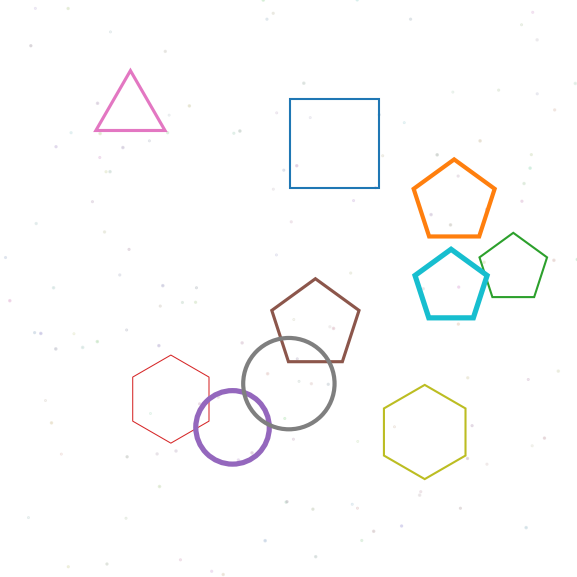[{"shape": "square", "thickness": 1, "radius": 0.39, "center": [0.579, 0.75]}, {"shape": "pentagon", "thickness": 2, "radius": 0.37, "center": [0.786, 0.649]}, {"shape": "pentagon", "thickness": 1, "radius": 0.31, "center": [0.889, 0.534]}, {"shape": "hexagon", "thickness": 0.5, "radius": 0.38, "center": [0.296, 0.308]}, {"shape": "circle", "thickness": 2.5, "radius": 0.32, "center": [0.403, 0.259]}, {"shape": "pentagon", "thickness": 1.5, "radius": 0.4, "center": [0.546, 0.437]}, {"shape": "triangle", "thickness": 1.5, "radius": 0.35, "center": [0.226, 0.808]}, {"shape": "circle", "thickness": 2, "radius": 0.4, "center": [0.5, 0.335]}, {"shape": "hexagon", "thickness": 1, "radius": 0.41, "center": [0.735, 0.251]}, {"shape": "pentagon", "thickness": 2.5, "radius": 0.33, "center": [0.781, 0.502]}]